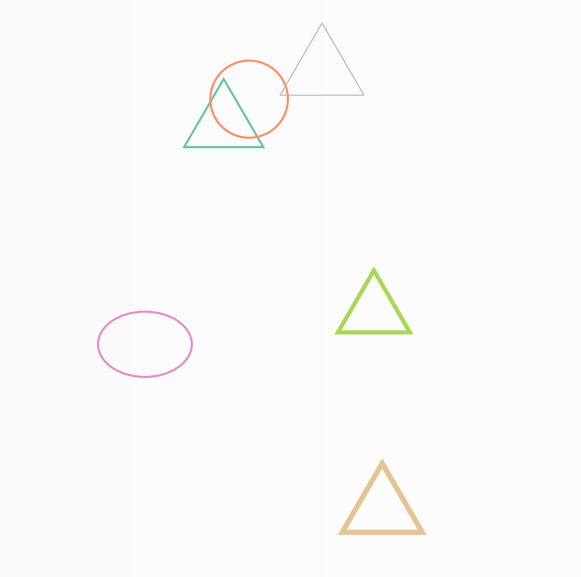[{"shape": "triangle", "thickness": 1, "radius": 0.39, "center": [0.385, 0.784]}, {"shape": "circle", "thickness": 1, "radius": 0.33, "center": [0.429, 0.827]}, {"shape": "oval", "thickness": 1, "radius": 0.4, "center": [0.249, 0.403]}, {"shape": "triangle", "thickness": 2, "radius": 0.36, "center": [0.643, 0.459]}, {"shape": "triangle", "thickness": 2.5, "radius": 0.4, "center": [0.658, 0.117]}, {"shape": "triangle", "thickness": 0.5, "radius": 0.42, "center": [0.554, 0.876]}]